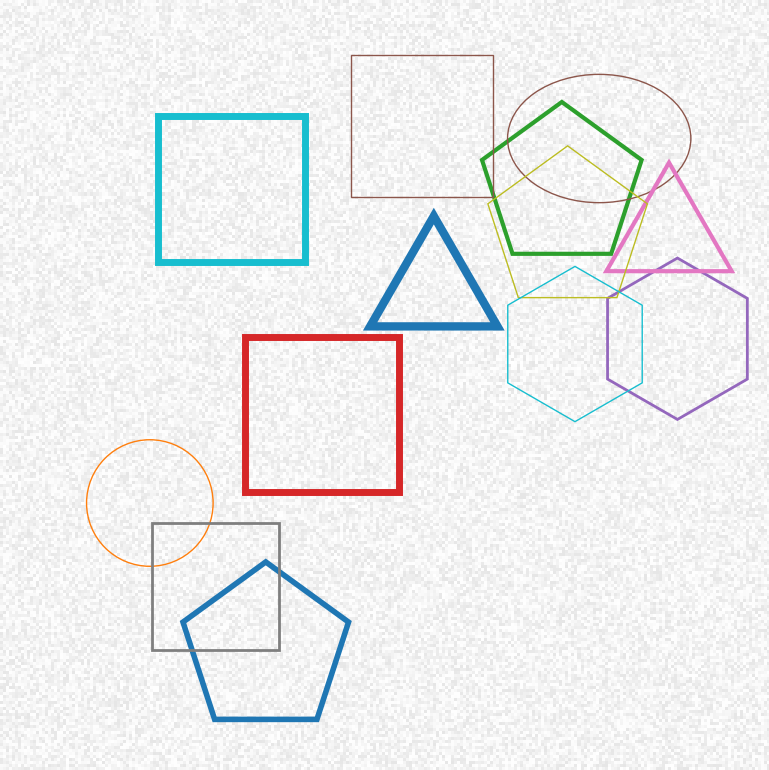[{"shape": "pentagon", "thickness": 2, "radius": 0.57, "center": [0.345, 0.157]}, {"shape": "triangle", "thickness": 3, "radius": 0.48, "center": [0.563, 0.624]}, {"shape": "circle", "thickness": 0.5, "radius": 0.41, "center": [0.195, 0.347]}, {"shape": "pentagon", "thickness": 1.5, "radius": 0.54, "center": [0.73, 0.759]}, {"shape": "square", "thickness": 2.5, "radius": 0.5, "center": [0.418, 0.462]}, {"shape": "hexagon", "thickness": 1, "radius": 0.52, "center": [0.88, 0.56]}, {"shape": "square", "thickness": 0.5, "radius": 0.46, "center": [0.548, 0.837]}, {"shape": "oval", "thickness": 0.5, "radius": 0.6, "center": [0.778, 0.82]}, {"shape": "triangle", "thickness": 1.5, "radius": 0.47, "center": [0.869, 0.695]}, {"shape": "square", "thickness": 1, "radius": 0.41, "center": [0.28, 0.238]}, {"shape": "pentagon", "thickness": 0.5, "radius": 0.54, "center": [0.737, 0.702]}, {"shape": "square", "thickness": 2.5, "radius": 0.48, "center": [0.301, 0.754]}, {"shape": "hexagon", "thickness": 0.5, "radius": 0.5, "center": [0.747, 0.553]}]